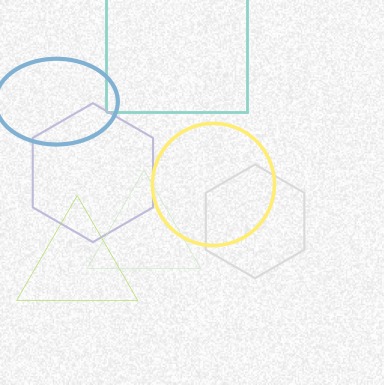[{"shape": "square", "thickness": 2, "radius": 0.92, "center": [0.459, 0.893]}, {"shape": "hexagon", "thickness": 1.5, "radius": 0.9, "center": [0.241, 0.552]}, {"shape": "oval", "thickness": 3, "radius": 0.8, "center": [0.147, 0.736]}, {"shape": "triangle", "thickness": 0.5, "radius": 0.91, "center": [0.201, 0.31]}, {"shape": "hexagon", "thickness": 1.5, "radius": 0.74, "center": [0.663, 0.425]}, {"shape": "triangle", "thickness": 0.5, "radius": 0.85, "center": [0.374, 0.388]}, {"shape": "circle", "thickness": 2.5, "radius": 0.79, "center": [0.554, 0.521]}]